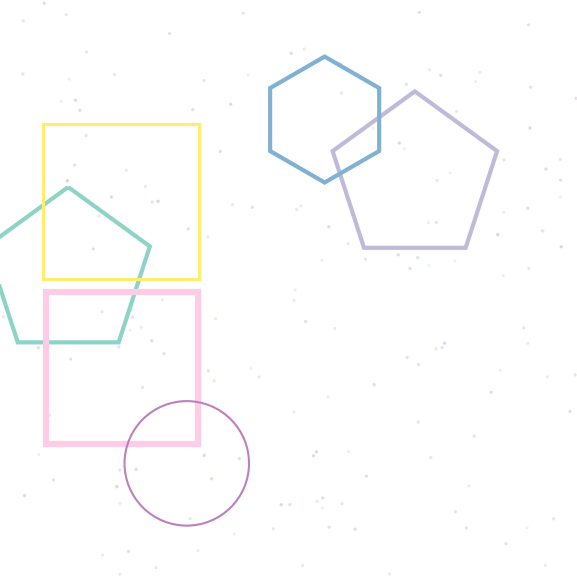[{"shape": "pentagon", "thickness": 2, "radius": 0.74, "center": [0.118, 0.527]}, {"shape": "pentagon", "thickness": 2, "radius": 0.75, "center": [0.718, 0.691]}, {"shape": "hexagon", "thickness": 2, "radius": 0.55, "center": [0.562, 0.792]}, {"shape": "square", "thickness": 3, "radius": 0.66, "center": [0.212, 0.362]}, {"shape": "circle", "thickness": 1, "radius": 0.54, "center": [0.323, 0.197]}, {"shape": "square", "thickness": 1.5, "radius": 0.67, "center": [0.21, 0.651]}]